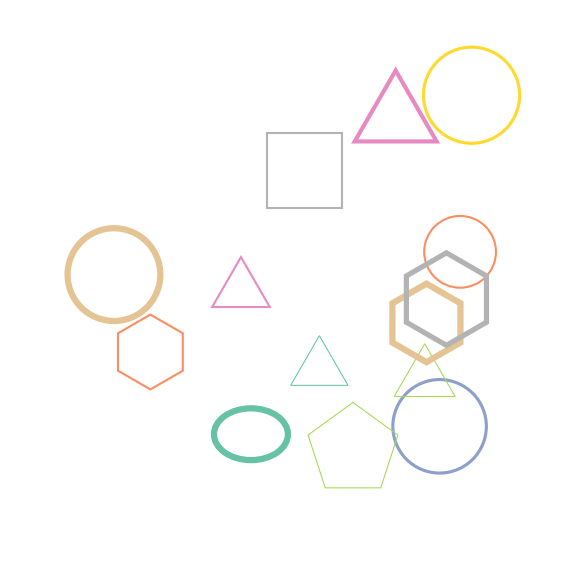[{"shape": "oval", "thickness": 3, "radius": 0.32, "center": [0.435, 0.247]}, {"shape": "triangle", "thickness": 0.5, "radius": 0.29, "center": [0.553, 0.361]}, {"shape": "circle", "thickness": 1, "radius": 0.31, "center": [0.797, 0.563]}, {"shape": "hexagon", "thickness": 1, "radius": 0.32, "center": [0.26, 0.39]}, {"shape": "circle", "thickness": 1.5, "radius": 0.4, "center": [0.761, 0.261]}, {"shape": "triangle", "thickness": 1, "radius": 0.29, "center": [0.417, 0.496]}, {"shape": "triangle", "thickness": 2, "radius": 0.41, "center": [0.685, 0.795]}, {"shape": "triangle", "thickness": 0.5, "radius": 0.3, "center": [0.735, 0.343]}, {"shape": "pentagon", "thickness": 0.5, "radius": 0.41, "center": [0.611, 0.221]}, {"shape": "circle", "thickness": 1.5, "radius": 0.42, "center": [0.817, 0.834]}, {"shape": "circle", "thickness": 3, "radius": 0.4, "center": [0.197, 0.524]}, {"shape": "hexagon", "thickness": 3, "radius": 0.34, "center": [0.738, 0.44]}, {"shape": "square", "thickness": 1, "radius": 0.32, "center": [0.528, 0.704]}, {"shape": "hexagon", "thickness": 2.5, "radius": 0.4, "center": [0.773, 0.481]}]